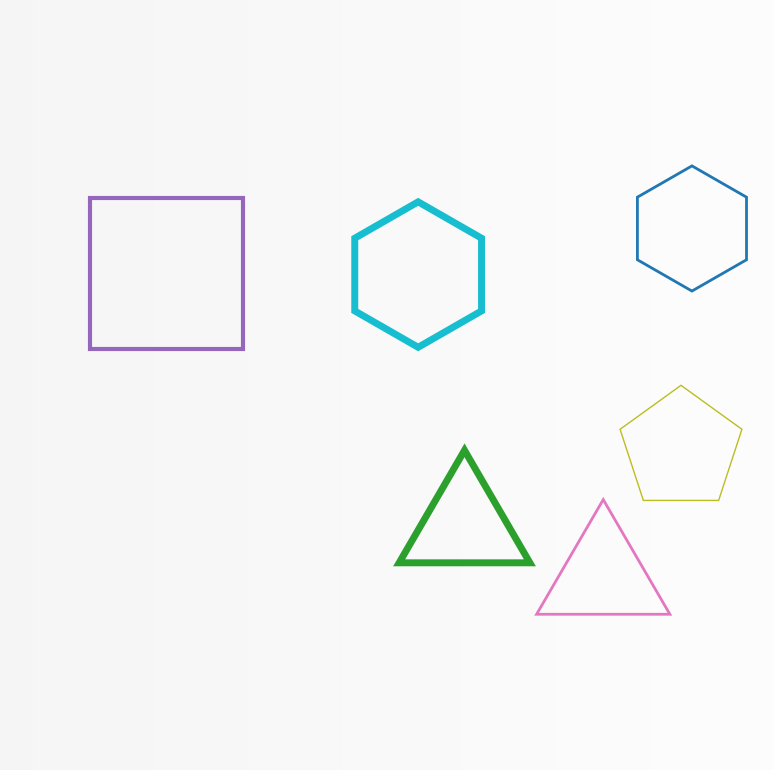[{"shape": "hexagon", "thickness": 1, "radius": 0.41, "center": [0.893, 0.703]}, {"shape": "triangle", "thickness": 2.5, "radius": 0.49, "center": [0.599, 0.318]}, {"shape": "square", "thickness": 1.5, "radius": 0.49, "center": [0.215, 0.644]}, {"shape": "triangle", "thickness": 1, "radius": 0.5, "center": [0.778, 0.252]}, {"shape": "pentagon", "thickness": 0.5, "radius": 0.41, "center": [0.879, 0.417]}, {"shape": "hexagon", "thickness": 2.5, "radius": 0.47, "center": [0.54, 0.643]}]